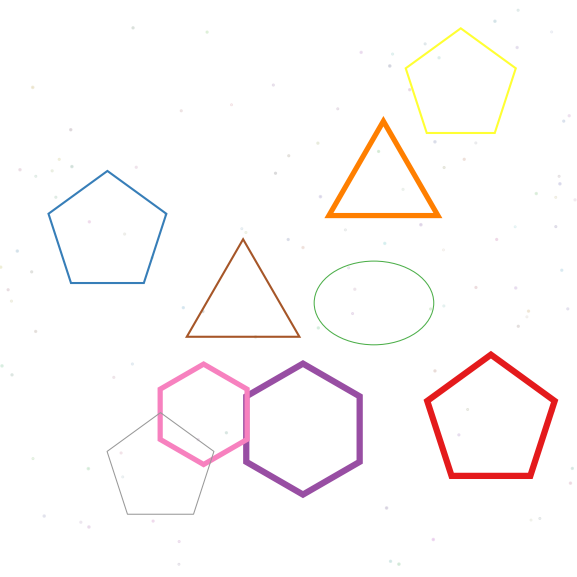[{"shape": "pentagon", "thickness": 3, "radius": 0.58, "center": [0.85, 0.269]}, {"shape": "pentagon", "thickness": 1, "radius": 0.54, "center": [0.186, 0.596]}, {"shape": "oval", "thickness": 0.5, "radius": 0.52, "center": [0.648, 0.475]}, {"shape": "hexagon", "thickness": 3, "radius": 0.57, "center": [0.525, 0.256]}, {"shape": "triangle", "thickness": 2.5, "radius": 0.54, "center": [0.664, 0.68]}, {"shape": "pentagon", "thickness": 1, "radius": 0.5, "center": [0.798, 0.85]}, {"shape": "triangle", "thickness": 1, "radius": 0.56, "center": [0.421, 0.472]}, {"shape": "hexagon", "thickness": 2.5, "radius": 0.43, "center": [0.353, 0.282]}, {"shape": "pentagon", "thickness": 0.5, "radius": 0.49, "center": [0.278, 0.187]}]